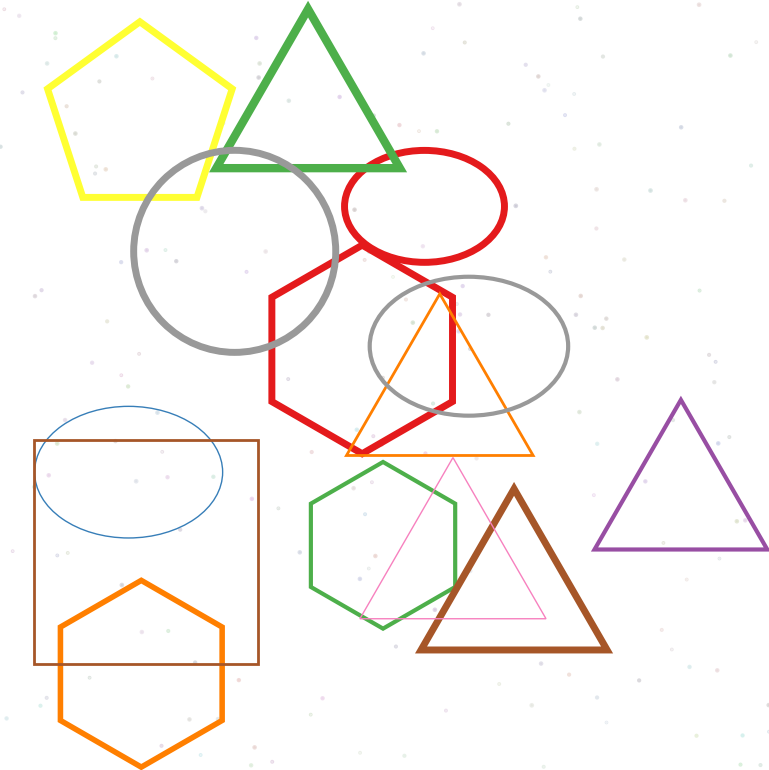[{"shape": "oval", "thickness": 2.5, "radius": 0.52, "center": [0.551, 0.732]}, {"shape": "hexagon", "thickness": 2.5, "radius": 0.68, "center": [0.47, 0.546]}, {"shape": "oval", "thickness": 0.5, "radius": 0.61, "center": [0.167, 0.387]}, {"shape": "triangle", "thickness": 3, "radius": 0.69, "center": [0.4, 0.85]}, {"shape": "hexagon", "thickness": 1.5, "radius": 0.54, "center": [0.497, 0.292]}, {"shape": "triangle", "thickness": 1.5, "radius": 0.65, "center": [0.884, 0.351]}, {"shape": "hexagon", "thickness": 2, "radius": 0.61, "center": [0.183, 0.125]}, {"shape": "triangle", "thickness": 1, "radius": 0.7, "center": [0.571, 0.478]}, {"shape": "pentagon", "thickness": 2.5, "radius": 0.63, "center": [0.182, 0.846]}, {"shape": "square", "thickness": 1, "radius": 0.73, "center": [0.19, 0.283]}, {"shape": "triangle", "thickness": 2.5, "radius": 0.7, "center": [0.668, 0.226]}, {"shape": "triangle", "thickness": 0.5, "radius": 0.7, "center": [0.588, 0.266]}, {"shape": "oval", "thickness": 1.5, "radius": 0.64, "center": [0.609, 0.55]}, {"shape": "circle", "thickness": 2.5, "radius": 0.66, "center": [0.305, 0.674]}]